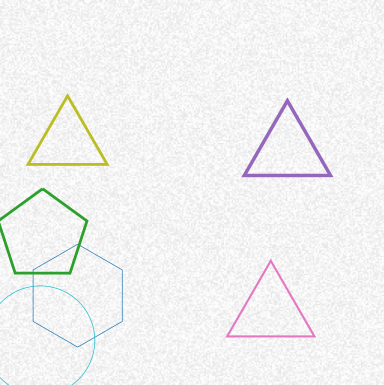[{"shape": "hexagon", "thickness": 0.5, "radius": 0.67, "center": [0.202, 0.232]}, {"shape": "pentagon", "thickness": 2, "radius": 0.61, "center": [0.111, 0.389]}, {"shape": "triangle", "thickness": 2.5, "radius": 0.65, "center": [0.747, 0.609]}, {"shape": "triangle", "thickness": 1.5, "radius": 0.65, "center": [0.703, 0.192]}, {"shape": "triangle", "thickness": 2, "radius": 0.59, "center": [0.176, 0.632]}, {"shape": "circle", "thickness": 0.5, "radius": 0.71, "center": [0.104, 0.116]}]